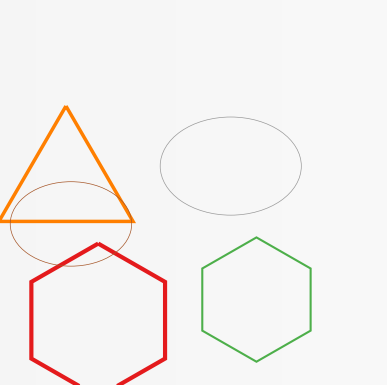[{"shape": "hexagon", "thickness": 3, "radius": 1.0, "center": [0.253, 0.168]}, {"shape": "hexagon", "thickness": 1.5, "radius": 0.81, "center": [0.662, 0.222]}, {"shape": "triangle", "thickness": 2.5, "radius": 1.0, "center": [0.17, 0.525]}, {"shape": "oval", "thickness": 0.5, "radius": 0.78, "center": [0.183, 0.418]}, {"shape": "oval", "thickness": 0.5, "radius": 0.91, "center": [0.596, 0.569]}]